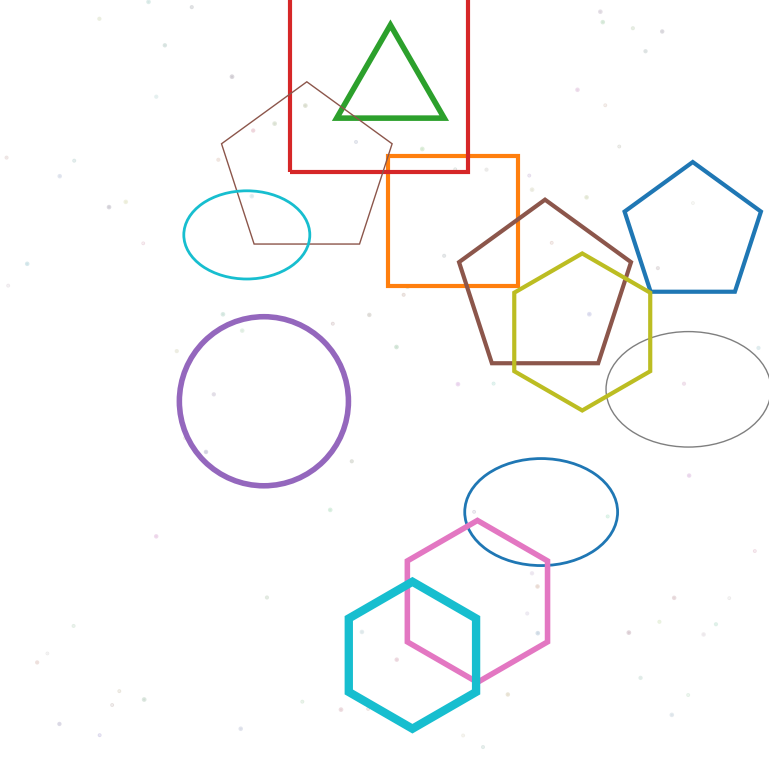[{"shape": "pentagon", "thickness": 1.5, "radius": 0.47, "center": [0.9, 0.696]}, {"shape": "oval", "thickness": 1, "radius": 0.5, "center": [0.703, 0.335]}, {"shape": "square", "thickness": 1.5, "radius": 0.42, "center": [0.588, 0.713]}, {"shape": "triangle", "thickness": 2, "radius": 0.4, "center": [0.507, 0.887]}, {"shape": "square", "thickness": 1.5, "radius": 0.58, "center": [0.492, 0.892]}, {"shape": "circle", "thickness": 2, "radius": 0.55, "center": [0.343, 0.479]}, {"shape": "pentagon", "thickness": 1.5, "radius": 0.59, "center": [0.708, 0.623]}, {"shape": "pentagon", "thickness": 0.5, "radius": 0.58, "center": [0.398, 0.777]}, {"shape": "hexagon", "thickness": 2, "radius": 0.53, "center": [0.62, 0.219]}, {"shape": "oval", "thickness": 0.5, "radius": 0.54, "center": [0.894, 0.494]}, {"shape": "hexagon", "thickness": 1.5, "radius": 0.51, "center": [0.756, 0.569]}, {"shape": "oval", "thickness": 1, "radius": 0.41, "center": [0.321, 0.695]}, {"shape": "hexagon", "thickness": 3, "radius": 0.48, "center": [0.536, 0.149]}]